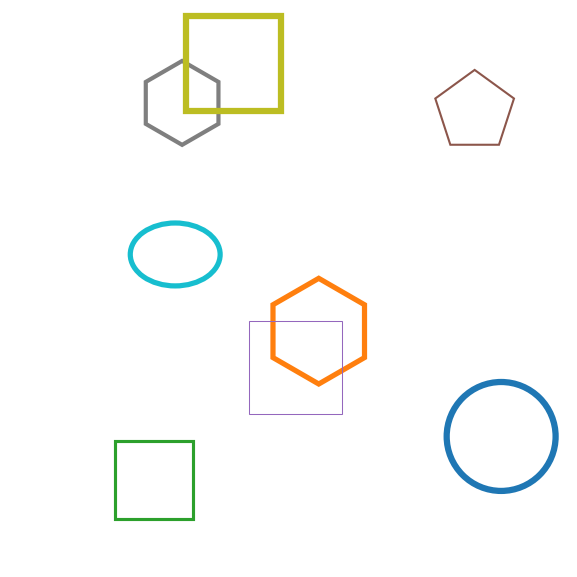[{"shape": "circle", "thickness": 3, "radius": 0.47, "center": [0.868, 0.243]}, {"shape": "hexagon", "thickness": 2.5, "radius": 0.46, "center": [0.552, 0.426]}, {"shape": "square", "thickness": 1.5, "radius": 0.34, "center": [0.267, 0.168]}, {"shape": "square", "thickness": 0.5, "radius": 0.4, "center": [0.512, 0.363]}, {"shape": "pentagon", "thickness": 1, "radius": 0.36, "center": [0.822, 0.806]}, {"shape": "hexagon", "thickness": 2, "radius": 0.36, "center": [0.315, 0.821]}, {"shape": "square", "thickness": 3, "radius": 0.41, "center": [0.405, 0.889]}, {"shape": "oval", "thickness": 2.5, "radius": 0.39, "center": [0.303, 0.559]}]